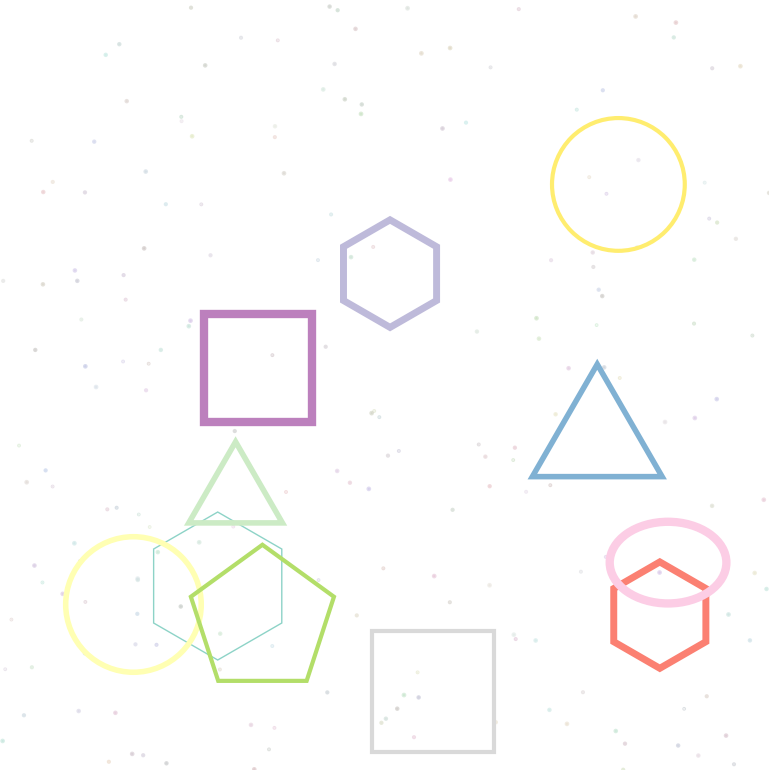[{"shape": "hexagon", "thickness": 0.5, "radius": 0.48, "center": [0.283, 0.239]}, {"shape": "circle", "thickness": 2, "radius": 0.44, "center": [0.173, 0.215]}, {"shape": "hexagon", "thickness": 2.5, "radius": 0.35, "center": [0.507, 0.645]}, {"shape": "hexagon", "thickness": 2.5, "radius": 0.35, "center": [0.857, 0.201]}, {"shape": "triangle", "thickness": 2, "radius": 0.49, "center": [0.776, 0.43]}, {"shape": "pentagon", "thickness": 1.5, "radius": 0.49, "center": [0.341, 0.195]}, {"shape": "oval", "thickness": 3, "radius": 0.38, "center": [0.868, 0.269]}, {"shape": "square", "thickness": 1.5, "radius": 0.4, "center": [0.563, 0.102]}, {"shape": "square", "thickness": 3, "radius": 0.35, "center": [0.335, 0.522]}, {"shape": "triangle", "thickness": 2, "radius": 0.35, "center": [0.306, 0.356]}, {"shape": "circle", "thickness": 1.5, "radius": 0.43, "center": [0.803, 0.76]}]